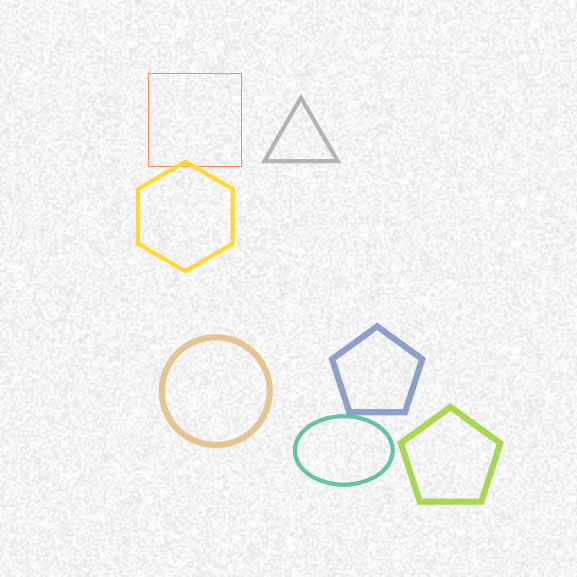[{"shape": "oval", "thickness": 2, "radius": 0.42, "center": [0.595, 0.219]}, {"shape": "square", "thickness": 0.5, "radius": 0.4, "center": [0.337, 0.792]}, {"shape": "pentagon", "thickness": 3, "radius": 0.41, "center": [0.653, 0.352]}, {"shape": "pentagon", "thickness": 3, "radius": 0.45, "center": [0.78, 0.204]}, {"shape": "hexagon", "thickness": 2, "radius": 0.47, "center": [0.321, 0.624]}, {"shape": "circle", "thickness": 3, "radius": 0.47, "center": [0.374, 0.322]}, {"shape": "triangle", "thickness": 2, "radius": 0.37, "center": [0.521, 0.757]}]